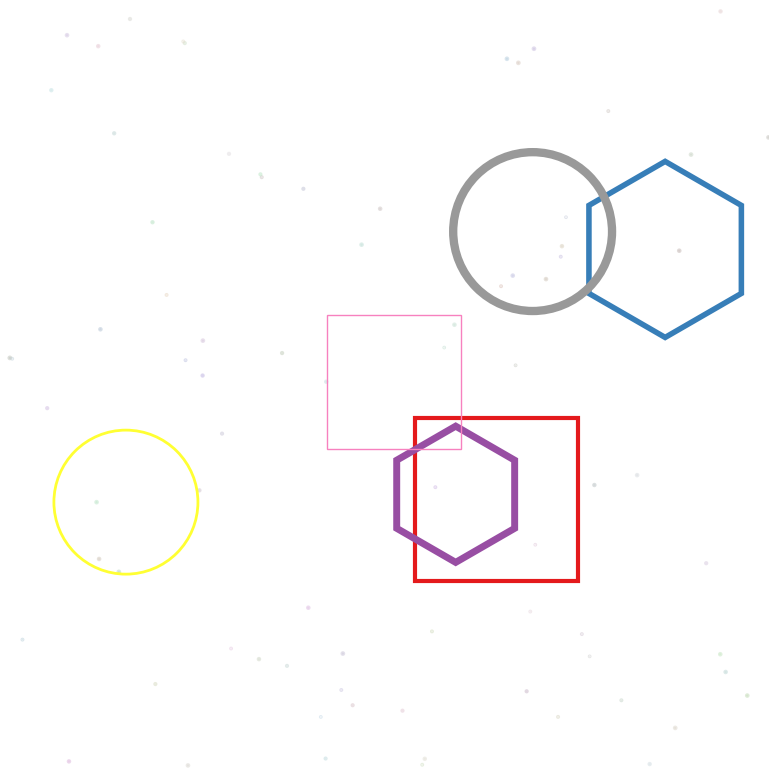[{"shape": "square", "thickness": 1.5, "radius": 0.53, "center": [0.645, 0.351]}, {"shape": "hexagon", "thickness": 2, "radius": 0.57, "center": [0.864, 0.676]}, {"shape": "hexagon", "thickness": 2.5, "radius": 0.44, "center": [0.592, 0.358]}, {"shape": "circle", "thickness": 1, "radius": 0.47, "center": [0.164, 0.348]}, {"shape": "square", "thickness": 0.5, "radius": 0.43, "center": [0.512, 0.503]}, {"shape": "circle", "thickness": 3, "radius": 0.52, "center": [0.692, 0.699]}]